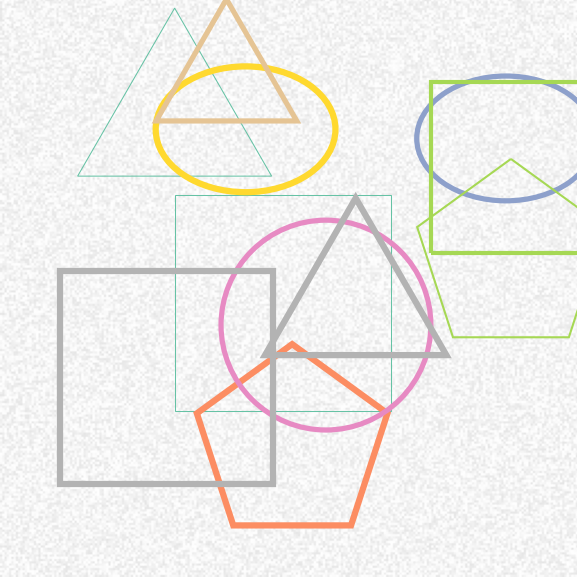[{"shape": "square", "thickness": 0.5, "radius": 0.93, "center": [0.491, 0.475]}, {"shape": "triangle", "thickness": 0.5, "radius": 0.97, "center": [0.302, 0.791]}, {"shape": "pentagon", "thickness": 3, "radius": 0.87, "center": [0.506, 0.23]}, {"shape": "oval", "thickness": 2.5, "radius": 0.77, "center": [0.876, 0.759]}, {"shape": "circle", "thickness": 2.5, "radius": 0.91, "center": [0.564, 0.436]}, {"shape": "square", "thickness": 2, "radius": 0.74, "center": [0.895, 0.71]}, {"shape": "pentagon", "thickness": 1, "radius": 0.85, "center": [0.885, 0.553]}, {"shape": "oval", "thickness": 3, "radius": 0.78, "center": [0.425, 0.775]}, {"shape": "triangle", "thickness": 2.5, "radius": 0.7, "center": [0.392, 0.86]}, {"shape": "square", "thickness": 3, "radius": 0.92, "center": [0.288, 0.346]}, {"shape": "triangle", "thickness": 3, "radius": 0.91, "center": [0.616, 0.475]}]